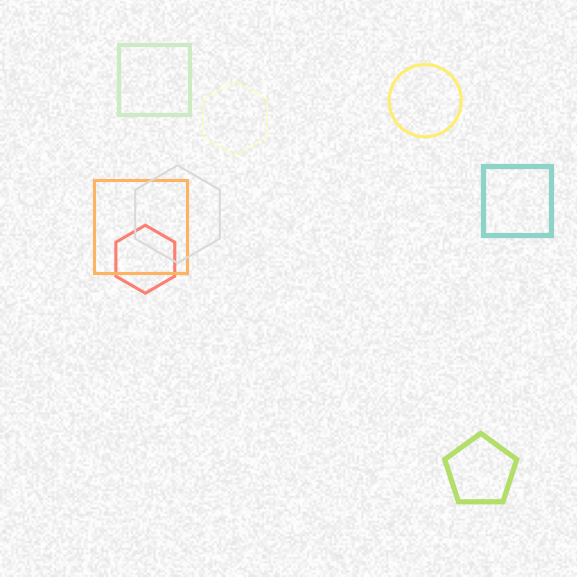[{"shape": "square", "thickness": 2.5, "radius": 0.3, "center": [0.895, 0.652]}, {"shape": "hexagon", "thickness": 0.5, "radius": 0.32, "center": [0.407, 0.794]}, {"shape": "hexagon", "thickness": 1.5, "radius": 0.29, "center": [0.252, 0.55]}, {"shape": "square", "thickness": 1.5, "radius": 0.4, "center": [0.243, 0.606]}, {"shape": "pentagon", "thickness": 2.5, "radius": 0.33, "center": [0.832, 0.183]}, {"shape": "hexagon", "thickness": 1, "radius": 0.42, "center": [0.307, 0.628]}, {"shape": "square", "thickness": 2, "radius": 0.3, "center": [0.267, 0.861]}, {"shape": "circle", "thickness": 1.5, "radius": 0.31, "center": [0.736, 0.825]}]